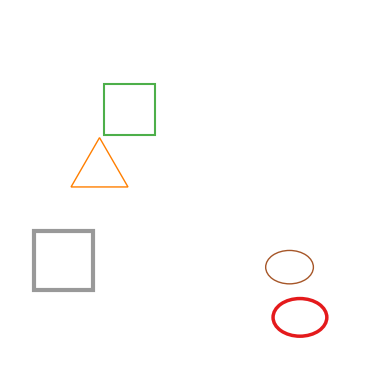[{"shape": "oval", "thickness": 2.5, "radius": 0.35, "center": [0.779, 0.176]}, {"shape": "square", "thickness": 1.5, "radius": 0.33, "center": [0.337, 0.715]}, {"shape": "triangle", "thickness": 1, "radius": 0.43, "center": [0.258, 0.557]}, {"shape": "oval", "thickness": 1, "radius": 0.31, "center": [0.752, 0.306]}, {"shape": "square", "thickness": 3, "radius": 0.39, "center": [0.165, 0.324]}]